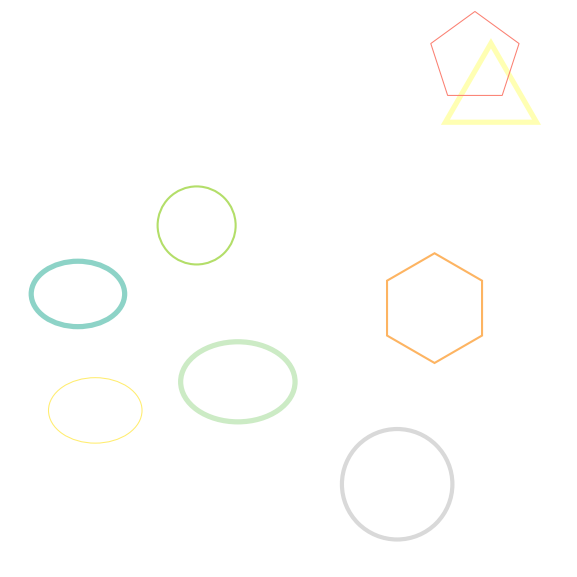[{"shape": "oval", "thickness": 2.5, "radius": 0.4, "center": [0.135, 0.49]}, {"shape": "triangle", "thickness": 2.5, "radius": 0.46, "center": [0.85, 0.833]}, {"shape": "pentagon", "thickness": 0.5, "radius": 0.4, "center": [0.822, 0.899]}, {"shape": "hexagon", "thickness": 1, "radius": 0.47, "center": [0.752, 0.466]}, {"shape": "circle", "thickness": 1, "radius": 0.34, "center": [0.34, 0.609]}, {"shape": "circle", "thickness": 2, "radius": 0.48, "center": [0.688, 0.161]}, {"shape": "oval", "thickness": 2.5, "radius": 0.5, "center": [0.412, 0.338]}, {"shape": "oval", "thickness": 0.5, "radius": 0.4, "center": [0.165, 0.288]}]